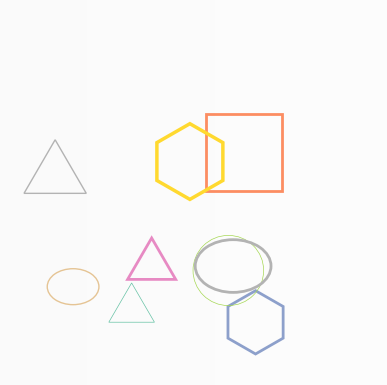[{"shape": "triangle", "thickness": 0.5, "radius": 0.34, "center": [0.34, 0.197]}, {"shape": "square", "thickness": 2, "radius": 0.5, "center": [0.63, 0.604]}, {"shape": "hexagon", "thickness": 2, "radius": 0.41, "center": [0.659, 0.163]}, {"shape": "triangle", "thickness": 2, "radius": 0.36, "center": [0.391, 0.31]}, {"shape": "circle", "thickness": 0.5, "radius": 0.46, "center": [0.589, 0.297]}, {"shape": "hexagon", "thickness": 2.5, "radius": 0.49, "center": [0.49, 0.58]}, {"shape": "oval", "thickness": 1, "radius": 0.33, "center": [0.189, 0.255]}, {"shape": "oval", "thickness": 2, "radius": 0.49, "center": [0.602, 0.309]}, {"shape": "triangle", "thickness": 1, "radius": 0.46, "center": [0.142, 0.544]}]